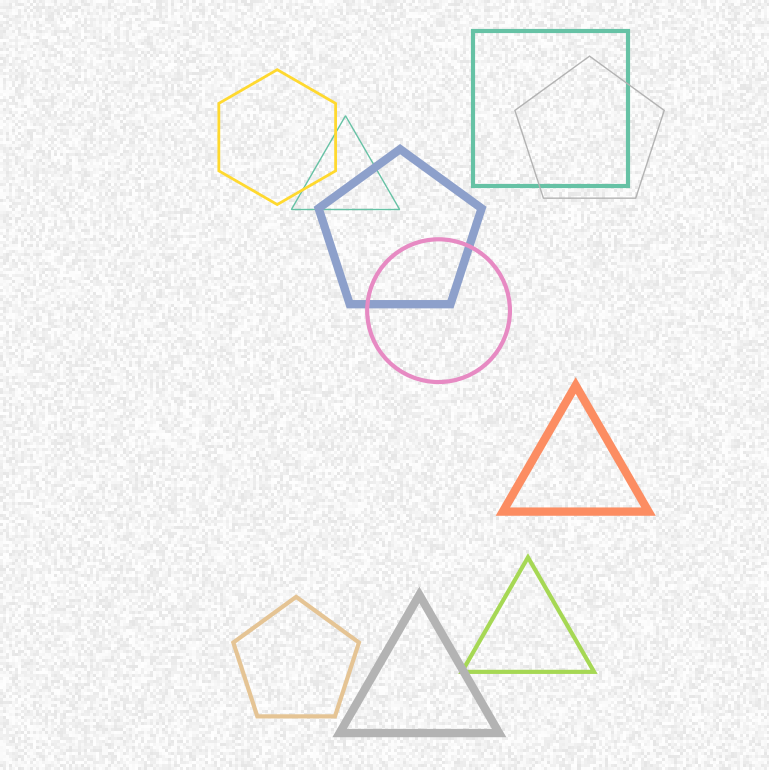[{"shape": "triangle", "thickness": 0.5, "radius": 0.41, "center": [0.449, 0.769]}, {"shape": "square", "thickness": 1.5, "radius": 0.5, "center": [0.715, 0.859]}, {"shape": "triangle", "thickness": 3, "radius": 0.55, "center": [0.748, 0.39]}, {"shape": "pentagon", "thickness": 3, "radius": 0.56, "center": [0.52, 0.695]}, {"shape": "circle", "thickness": 1.5, "radius": 0.46, "center": [0.57, 0.597]}, {"shape": "triangle", "thickness": 1.5, "radius": 0.5, "center": [0.686, 0.177]}, {"shape": "hexagon", "thickness": 1, "radius": 0.44, "center": [0.36, 0.822]}, {"shape": "pentagon", "thickness": 1.5, "radius": 0.43, "center": [0.385, 0.139]}, {"shape": "pentagon", "thickness": 0.5, "radius": 0.51, "center": [0.766, 0.825]}, {"shape": "triangle", "thickness": 3, "radius": 0.6, "center": [0.545, 0.108]}]